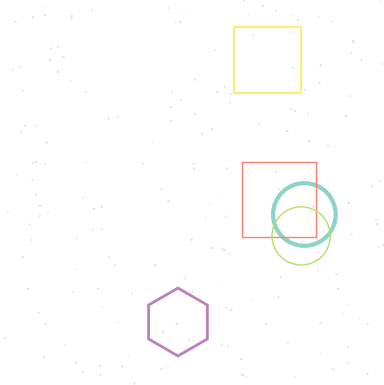[{"shape": "circle", "thickness": 3, "radius": 0.41, "center": [0.791, 0.443]}, {"shape": "square", "thickness": 1, "radius": 0.49, "center": [0.725, 0.482]}, {"shape": "circle", "thickness": 1, "radius": 0.38, "center": [0.782, 0.387]}, {"shape": "hexagon", "thickness": 2, "radius": 0.44, "center": [0.462, 0.164]}, {"shape": "square", "thickness": 1.5, "radius": 0.43, "center": [0.695, 0.844]}]